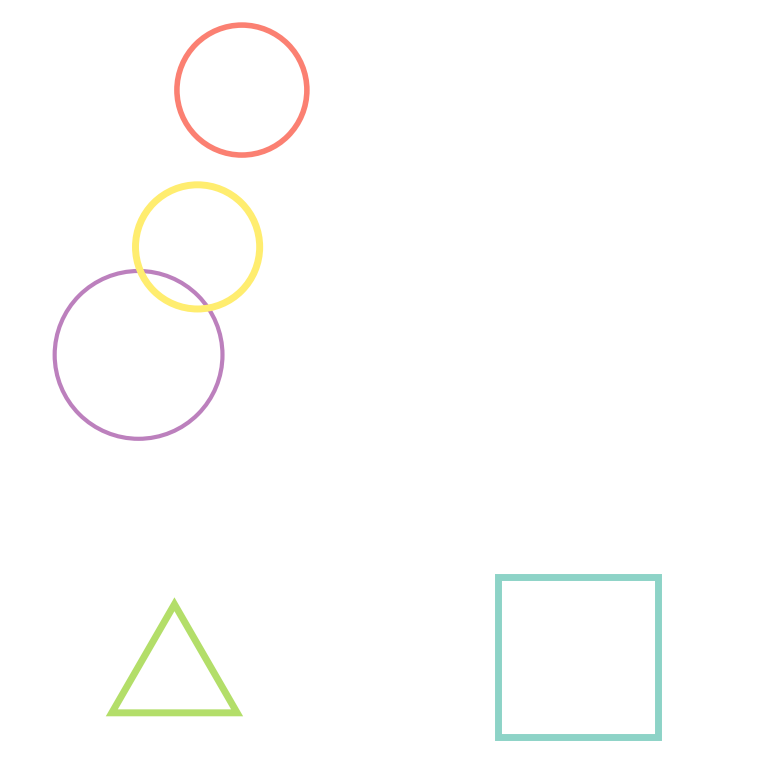[{"shape": "square", "thickness": 2.5, "radius": 0.52, "center": [0.751, 0.147]}, {"shape": "circle", "thickness": 2, "radius": 0.42, "center": [0.314, 0.883]}, {"shape": "triangle", "thickness": 2.5, "radius": 0.47, "center": [0.227, 0.121]}, {"shape": "circle", "thickness": 1.5, "radius": 0.54, "center": [0.18, 0.539]}, {"shape": "circle", "thickness": 2.5, "radius": 0.4, "center": [0.257, 0.679]}]